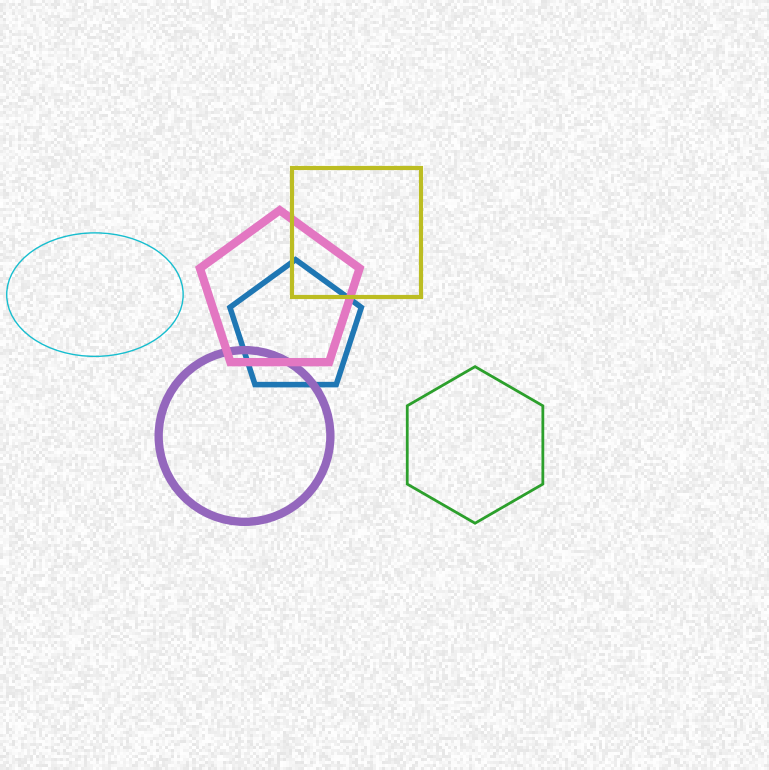[{"shape": "pentagon", "thickness": 2, "radius": 0.45, "center": [0.384, 0.573]}, {"shape": "hexagon", "thickness": 1, "radius": 0.51, "center": [0.617, 0.422]}, {"shape": "circle", "thickness": 3, "radius": 0.56, "center": [0.318, 0.434]}, {"shape": "pentagon", "thickness": 3, "radius": 0.55, "center": [0.363, 0.618]}, {"shape": "square", "thickness": 1.5, "radius": 0.42, "center": [0.463, 0.698]}, {"shape": "oval", "thickness": 0.5, "radius": 0.57, "center": [0.123, 0.617]}]